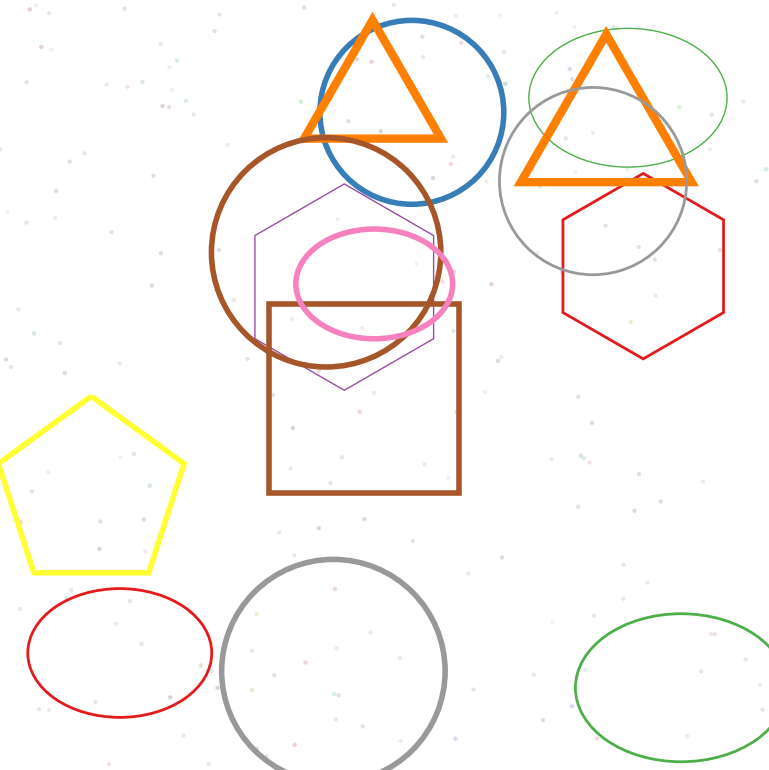[{"shape": "oval", "thickness": 1, "radius": 0.6, "center": [0.156, 0.152]}, {"shape": "hexagon", "thickness": 1, "radius": 0.6, "center": [0.835, 0.654]}, {"shape": "circle", "thickness": 2, "radius": 0.6, "center": [0.535, 0.854]}, {"shape": "oval", "thickness": 1, "radius": 0.69, "center": [0.885, 0.107]}, {"shape": "oval", "thickness": 0.5, "radius": 0.64, "center": [0.816, 0.873]}, {"shape": "hexagon", "thickness": 0.5, "radius": 0.67, "center": [0.447, 0.627]}, {"shape": "triangle", "thickness": 3, "radius": 0.51, "center": [0.484, 0.871]}, {"shape": "triangle", "thickness": 3, "radius": 0.64, "center": [0.787, 0.827]}, {"shape": "pentagon", "thickness": 2, "radius": 0.63, "center": [0.119, 0.359]}, {"shape": "square", "thickness": 2, "radius": 0.62, "center": [0.473, 0.482]}, {"shape": "circle", "thickness": 2, "radius": 0.74, "center": [0.424, 0.672]}, {"shape": "oval", "thickness": 2, "radius": 0.51, "center": [0.486, 0.631]}, {"shape": "circle", "thickness": 2, "radius": 0.73, "center": [0.433, 0.128]}, {"shape": "circle", "thickness": 1, "radius": 0.61, "center": [0.77, 0.765]}]